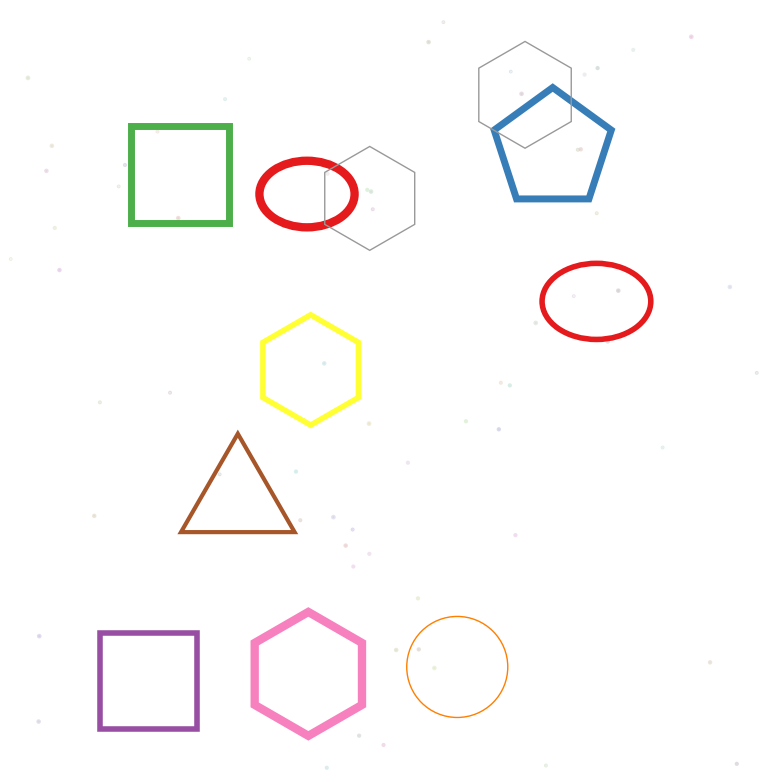[{"shape": "oval", "thickness": 3, "radius": 0.31, "center": [0.399, 0.748]}, {"shape": "oval", "thickness": 2, "radius": 0.35, "center": [0.775, 0.609]}, {"shape": "pentagon", "thickness": 2.5, "radius": 0.4, "center": [0.718, 0.806]}, {"shape": "square", "thickness": 2.5, "radius": 0.32, "center": [0.234, 0.773]}, {"shape": "square", "thickness": 2, "radius": 0.31, "center": [0.193, 0.116]}, {"shape": "circle", "thickness": 0.5, "radius": 0.33, "center": [0.594, 0.134]}, {"shape": "hexagon", "thickness": 2, "radius": 0.36, "center": [0.403, 0.52]}, {"shape": "triangle", "thickness": 1.5, "radius": 0.43, "center": [0.309, 0.352]}, {"shape": "hexagon", "thickness": 3, "radius": 0.4, "center": [0.4, 0.125]}, {"shape": "hexagon", "thickness": 0.5, "radius": 0.35, "center": [0.682, 0.877]}, {"shape": "hexagon", "thickness": 0.5, "radius": 0.34, "center": [0.48, 0.742]}]